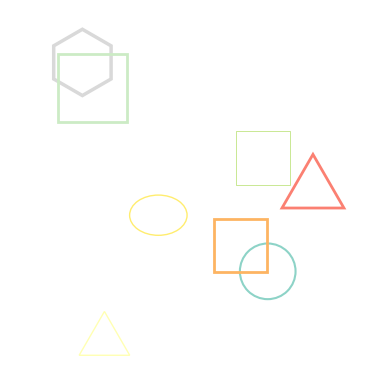[{"shape": "circle", "thickness": 1.5, "radius": 0.36, "center": [0.695, 0.295]}, {"shape": "triangle", "thickness": 1, "radius": 0.38, "center": [0.271, 0.115]}, {"shape": "triangle", "thickness": 2, "radius": 0.46, "center": [0.813, 0.506]}, {"shape": "square", "thickness": 2, "radius": 0.35, "center": [0.624, 0.362]}, {"shape": "square", "thickness": 0.5, "radius": 0.35, "center": [0.683, 0.59]}, {"shape": "hexagon", "thickness": 2.5, "radius": 0.43, "center": [0.214, 0.838]}, {"shape": "square", "thickness": 2, "radius": 0.44, "center": [0.24, 0.771]}, {"shape": "oval", "thickness": 1, "radius": 0.37, "center": [0.411, 0.441]}]